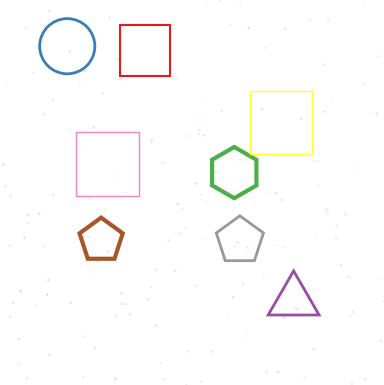[{"shape": "square", "thickness": 1.5, "radius": 0.33, "center": [0.376, 0.868]}, {"shape": "circle", "thickness": 2, "radius": 0.36, "center": [0.175, 0.88]}, {"shape": "hexagon", "thickness": 3, "radius": 0.33, "center": [0.608, 0.552]}, {"shape": "triangle", "thickness": 2, "radius": 0.38, "center": [0.763, 0.22]}, {"shape": "square", "thickness": 1, "radius": 0.41, "center": [0.73, 0.682]}, {"shape": "pentagon", "thickness": 3, "radius": 0.3, "center": [0.263, 0.376]}, {"shape": "square", "thickness": 1, "radius": 0.41, "center": [0.279, 0.574]}, {"shape": "pentagon", "thickness": 2, "radius": 0.32, "center": [0.623, 0.375]}]